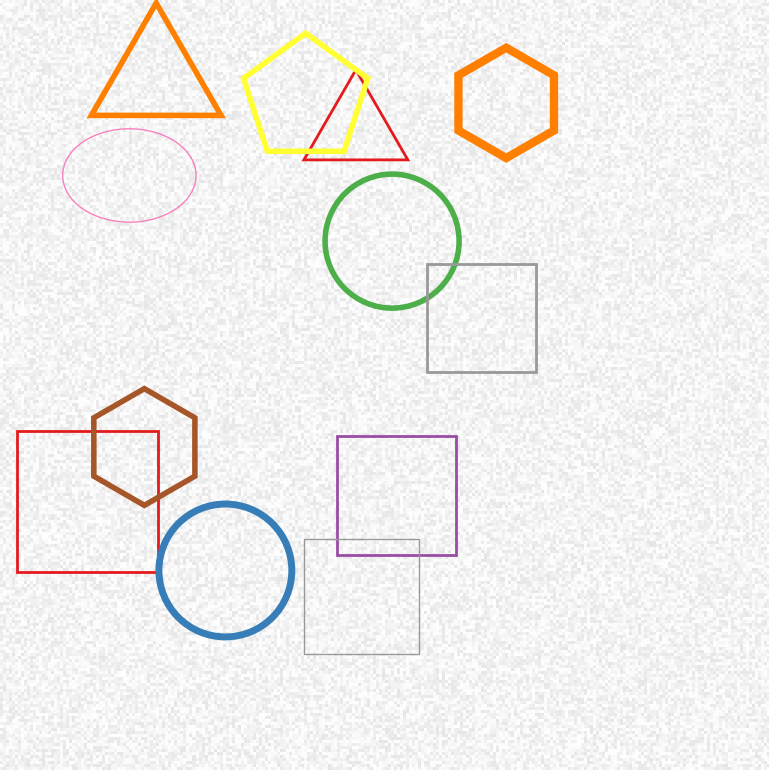[{"shape": "triangle", "thickness": 1, "radius": 0.39, "center": [0.462, 0.831]}, {"shape": "square", "thickness": 1, "radius": 0.46, "center": [0.113, 0.348]}, {"shape": "circle", "thickness": 2.5, "radius": 0.43, "center": [0.293, 0.259]}, {"shape": "circle", "thickness": 2, "radius": 0.44, "center": [0.509, 0.687]}, {"shape": "square", "thickness": 1, "radius": 0.39, "center": [0.515, 0.357]}, {"shape": "triangle", "thickness": 2, "radius": 0.49, "center": [0.203, 0.899]}, {"shape": "hexagon", "thickness": 3, "radius": 0.36, "center": [0.657, 0.866]}, {"shape": "pentagon", "thickness": 2, "radius": 0.42, "center": [0.397, 0.872]}, {"shape": "hexagon", "thickness": 2, "radius": 0.38, "center": [0.187, 0.419]}, {"shape": "oval", "thickness": 0.5, "radius": 0.43, "center": [0.168, 0.772]}, {"shape": "square", "thickness": 0.5, "radius": 0.37, "center": [0.469, 0.225]}, {"shape": "square", "thickness": 1, "radius": 0.35, "center": [0.625, 0.587]}]